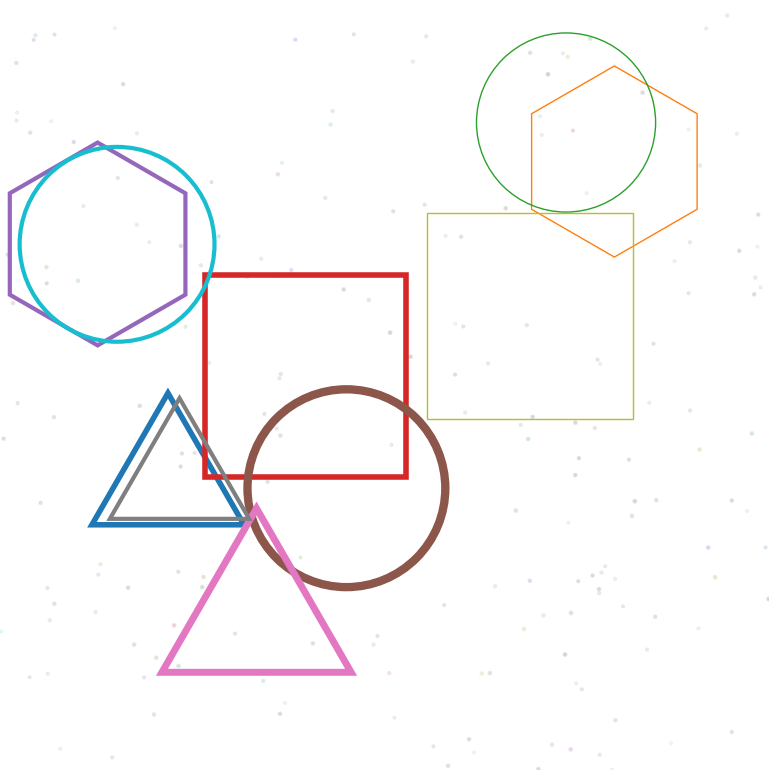[{"shape": "triangle", "thickness": 2, "radius": 0.57, "center": [0.218, 0.375]}, {"shape": "hexagon", "thickness": 0.5, "radius": 0.62, "center": [0.798, 0.79]}, {"shape": "circle", "thickness": 0.5, "radius": 0.58, "center": [0.735, 0.841]}, {"shape": "square", "thickness": 2, "radius": 0.65, "center": [0.397, 0.512]}, {"shape": "hexagon", "thickness": 1.5, "radius": 0.66, "center": [0.127, 0.683]}, {"shape": "circle", "thickness": 3, "radius": 0.64, "center": [0.45, 0.366]}, {"shape": "triangle", "thickness": 2.5, "radius": 0.71, "center": [0.333, 0.198]}, {"shape": "triangle", "thickness": 1.5, "radius": 0.52, "center": [0.233, 0.378]}, {"shape": "square", "thickness": 0.5, "radius": 0.67, "center": [0.688, 0.59]}, {"shape": "circle", "thickness": 1.5, "radius": 0.63, "center": [0.152, 0.683]}]